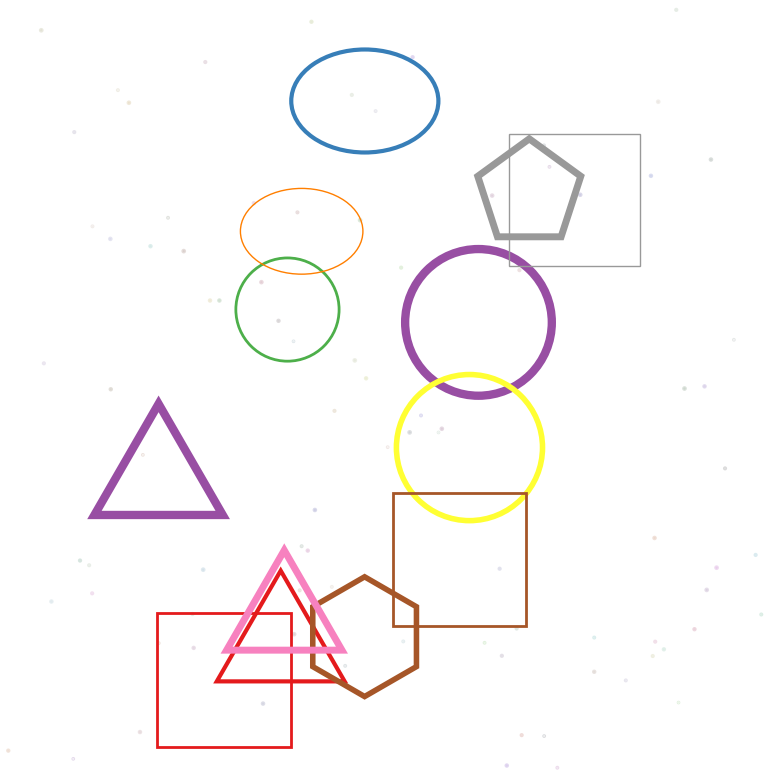[{"shape": "square", "thickness": 1, "radius": 0.44, "center": [0.291, 0.117]}, {"shape": "triangle", "thickness": 1.5, "radius": 0.48, "center": [0.365, 0.163]}, {"shape": "oval", "thickness": 1.5, "radius": 0.48, "center": [0.474, 0.869]}, {"shape": "circle", "thickness": 1, "radius": 0.34, "center": [0.373, 0.598]}, {"shape": "circle", "thickness": 3, "radius": 0.48, "center": [0.621, 0.581]}, {"shape": "triangle", "thickness": 3, "radius": 0.48, "center": [0.206, 0.379]}, {"shape": "oval", "thickness": 0.5, "radius": 0.4, "center": [0.392, 0.7]}, {"shape": "circle", "thickness": 2, "radius": 0.47, "center": [0.61, 0.419]}, {"shape": "square", "thickness": 1, "radius": 0.43, "center": [0.597, 0.273]}, {"shape": "hexagon", "thickness": 2, "radius": 0.39, "center": [0.474, 0.173]}, {"shape": "triangle", "thickness": 2.5, "radius": 0.43, "center": [0.369, 0.199]}, {"shape": "square", "thickness": 0.5, "radius": 0.43, "center": [0.746, 0.74]}, {"shape": "pentagon", "thickness": 2.5, "radius": 0.35, "center": [0.687, 0.749]}]